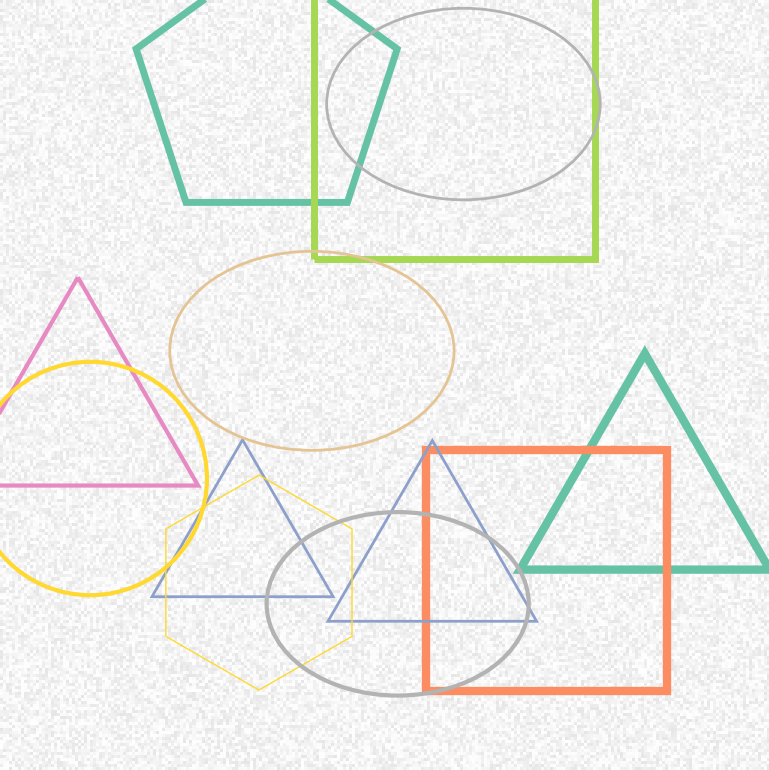[{"shape": "triangle", "thickness": 3, "radius": 0.94, "center": [0.837, 0.354]}, {"shape": "pentagon", "thickness": 2.5, "radius": 0.89, "center": [0.346, 0.881]}, {"shape": "square", "thickness": 3, "radius": 0.78, "center": [0.71, 0.259]}, {"shape": "triangle", "thickness": 1, "radius": 0.78, "center": [0.561, 0.271]}, {"shape": "triangle", "thickness": 1, "radius": 0.68, "center": [0.315, 0.293]}, {"shape": "triangle", "thickness": 1.5, "radius": 0.9, "center": [0.101, 0.46]}, {"shape": "square", "thickness": 2.5, "radius": 0.91, "center": [0.59, 0.846]}, {"shape": "circle", "thickness": 1.5, "radius": 0.76, "center": [0.117, 0.379]}, {"shape": "hexagon", "thickness": 0.5, "radius": 0.7, "center": [0.336, 0.243]}, {"shape": "oval", "thickness": 1, "radius": 0.92, "center": [0.405, 0.544]}, {"shape": "oval", "thickness": 1, "radius": 0.89, "center": [0.602, 0.865]}, {"shape": "oval", "thickness": 1.5, "radius": 0.85, "center": [0.516, 0.216]}]